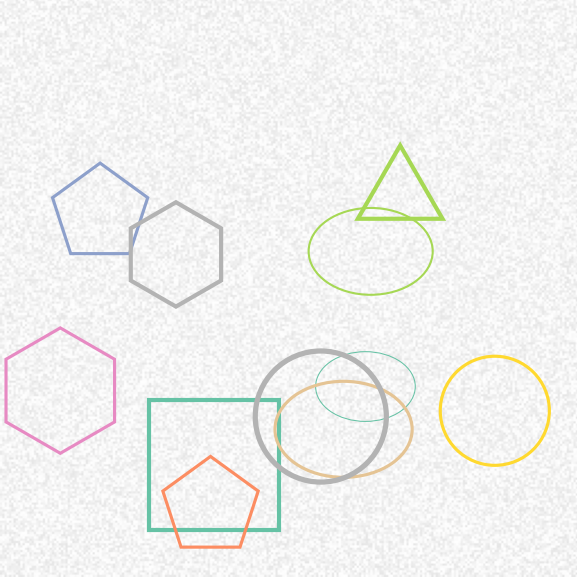[{"shape": "oval", "thickness": 0.5, "radius": 0.43, "center": [0.633, 0.33]}, {"shape": "square", "thickness": 2, "radius": 0.56, "center": [0.371, 0.194]}, {"shape": "pentagon", "thickness": 1.5, "radius": 0.43, "center": [0.365, 0.122]}, {"shape": "pentagon", "thickness": 1.5, "radius": 0.43, "center": [0.173, 0.63]}, {"shape": "hexagon", "thickness": 1.5, "radius": 0.54, "center": [0.104, 0.323]}, {"shape": "oval", "thickness": 1, "radius": 0.54, "center": [0.642, 0.564]}, {"shape": "triangle", "thickness": 2, "radius": 0.42, "center": [0.693, 0.663]}, {"shape": "circle", "thickness": 1.5, "radius": 0.47, "center": [0.857, 0.288]}, {"shape": "oval", "thickness": 1.5, "radius": 0.59, "center": [0.595, 0.256]}, {"shape": "hexagon", "thickness": 2, "radius": 0.45, "center": [0.305, 0.559]}, {"shape": "circle", "thickness": 2.5, "radius": 0.57, "center": [0.556, 0.278]}]